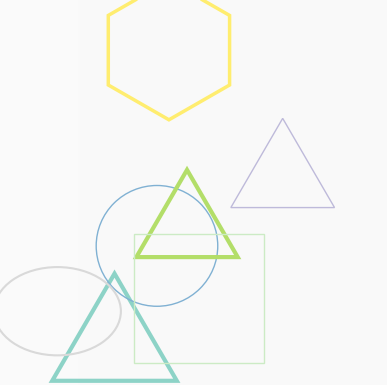[{"shape": "triangle", "thickness": 3, "radius": 0.93, "center": [0.296, 0.104]}, {"shape": "triangle", "thickness": 1, "radius": 0.77, "center": [0.729, 0.538]}, {"shape": "circle", "thickness": 1, "radius": 0.78, "center": [0.405, 0.361]}, {"shape": "triangle", "thickness": 3, "radius": 0.76, "center": [0.483, 0.408]}, {"shape": "oval", "thickness": 1.5, "radius": 0.82, "center": [0.148, 0.192]}, {"shape": "square", "thickness": 1, "radius": 0.84, "center": [0.515, 0.225]}, {"shape": "hexagon", "thickness": 2.5, "radius": 0.9, "center": [0.436, 0.87]}]